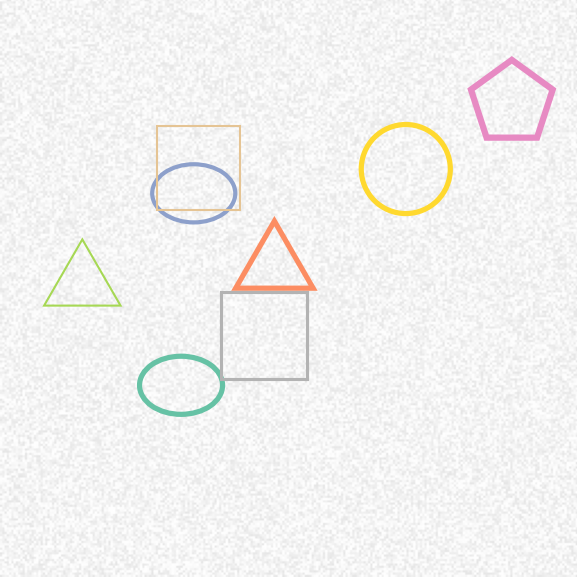[{"shape": "oval", "thickness": 2.5, "radius": 0.36, "center": [0.314, 0.332]}, {"shape": "triangle", "thickness": 2.5, "radius": 0.39, "center": [0.475, 0.539]}, {"shape": "oval", "thickness": 2, "radius": 0.36, "center": [0.335, 0.664]}, {"shape": "pentagon", "thickness": 3, "radius": 0.37, "center": [0.886, 0.821]}, {"shape": "triangle", "thickness": 1, "radius": 0.38, "center": [0.143, 0.508]}, {"shape": "circle", "thickness": 2.5, "radius": 0.39, "center": [0.703, 0.706]}, {"shape": "square", "thickness": 1, "radius": 0.36, "center": [0.344, 0.708]}, {"shape": "square", "thickness": 1.5, "radius": 0.37, "center": [0.457, 0.418]}]